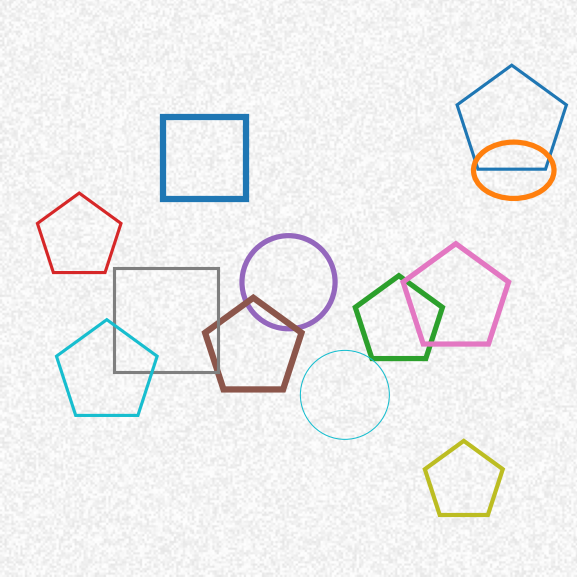[{"shape": "pentagon", "thickness": 1.5, "radius": 0.5, "center": [0.886, 0.787]}, {"shape": "square", "thickness": 3, "radius": 0.36, "center": [0.354, 0.725]}, {"shape": "oval", "thickness": 2.5, "radius": 0.35, "center": [0.89, 0.704]}, {"shape": "pentagon", "thickness": 2.5, "radius": 0.4, "center": [0.691, 0.442]}, {"shape": "pentagon", "thickness": 1.5, "radius": 0.38, "center": [0.137, 0.589]}, {"shape": "circle", "thickness": 2.5, "radius": 0.4, "center": [0.5, 0.51]}, {"shape": "pentagon", "thickness": 3, "radius": 0.44, "center": [0.439, 0.396]}, {"shape": "pentagon", "thickness": 2.5, "radius": 0.48, "center": [0.789, 0.481]}, {"shape": "square", "thickness": 1.5, "radius": 0.45, "center": [0.287, 0.444]}, {"shape": "pentagon", "thickness": 2, "radius": 0.35, "center": [0.803, 0.165]}, {"shape": "circle", "thickness": 0.5, "radius": 0.39, "center": [0.597, 0.315]}, {"shape": "pentagon", "thickness": 1.5, "radius": 0.46, "center": [0.185, 0.354]}]